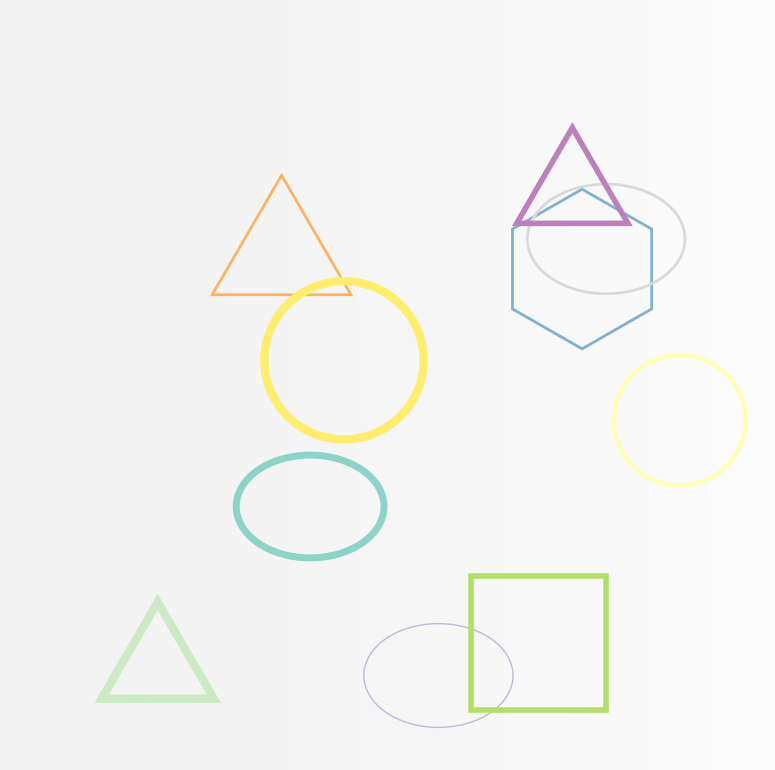[{"shape": "oval", "thickness": 2.5, "radius": 0.48, "center": [0.4, 0.342]}, {"shape": "circle", "thickness": 1.5, "radius": 0.42, "center": [0.877, 0.454]}, {"shape": "oval", "thickness": 0.5, "radius": 0.48, "center": [0.566, 0.123]}, {"shape": "hexagon", "thickness": 1, "radius": 0.52, "center": [0.751, 0.651]}, {"shape": "triangle", "thickness": 1, "radius": 0.52, "center": [0.363, 0.669]}, {"shape": "square", "thickness": 2, "radius": 0.44, "center": [0.695, 0.165]}, {"shape": "oval", "thickness": 1, "radius": 0.51, "center": [0.782, 0.69]}, {"shape": "triangle", "thickness": 2, "radius": 0.41, "center": [0.738, 0.751]}, {"shape": "triangle", "thickness": 3, "radius": 0.42, "center": [0.203, 0.134]}, {"shape": "circle", "thickness": 3, "radius": 0.51, "center": [0.444, 0.532]}]